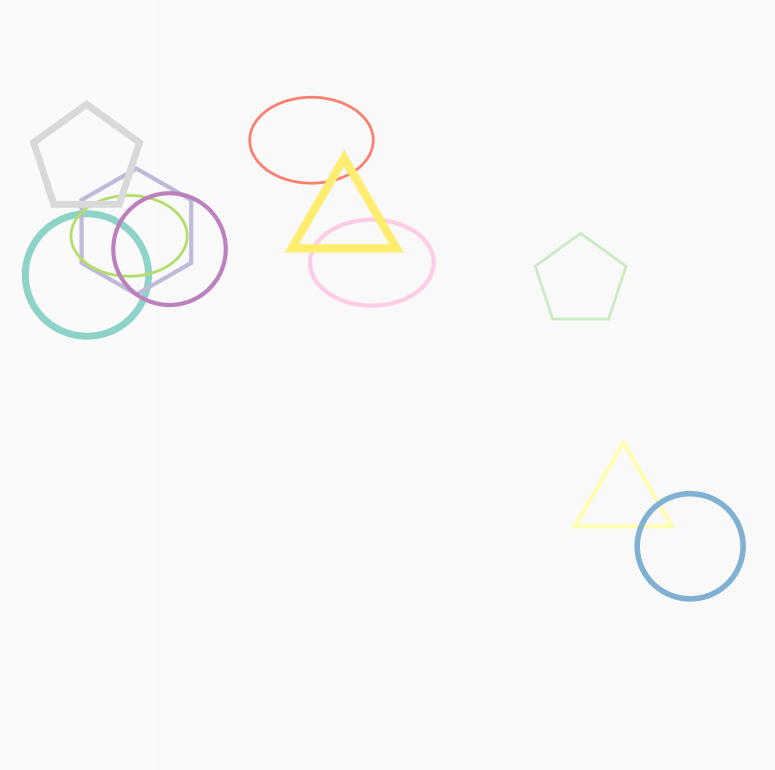[{"shape": "circle", "thickness": 2.5, "radius": 0.4, "center": [0.112, 0.643]}, {"shape": "triangle", "thickness": 1.5, "radius": 0.36, "center": [0.804, 0.353]}, {"shape": "hexagon", "thickness": 1.5, "radius": 0.41, "center": [0.176, 0.699]}, {"shape": "oval", "thickness": 1, "radius": 0.4, "center": [0.402, 0.818]}, {"shape": "circle", "thickness": 2, "radius": 0.34, "center": [0.891, 0.291]}, {"shape": "oval", "thickness": 1, "radius": 0.37, "center": [0.167, 0.694]}, {"shape": "oval", "thickness": 1.5, "radius": 0.4, "center": [0.48, 0.659]}, {"shape": "pentagon", "thickness": 2.5, "radius": 0.36, "center": [0.112, 0.793]}, {"shape": "circle", "thickness": 1.5, "radius": 0.36, "center": [0.219, 0.676]}, {"shape": "pentagon", "thickness": 1, "radius": 0.31, "center": [0.749, 0.635]}, {"shape": "triangle", "thickness": 3, "radius": 0.39, "center": [0.444, 0.716]}]